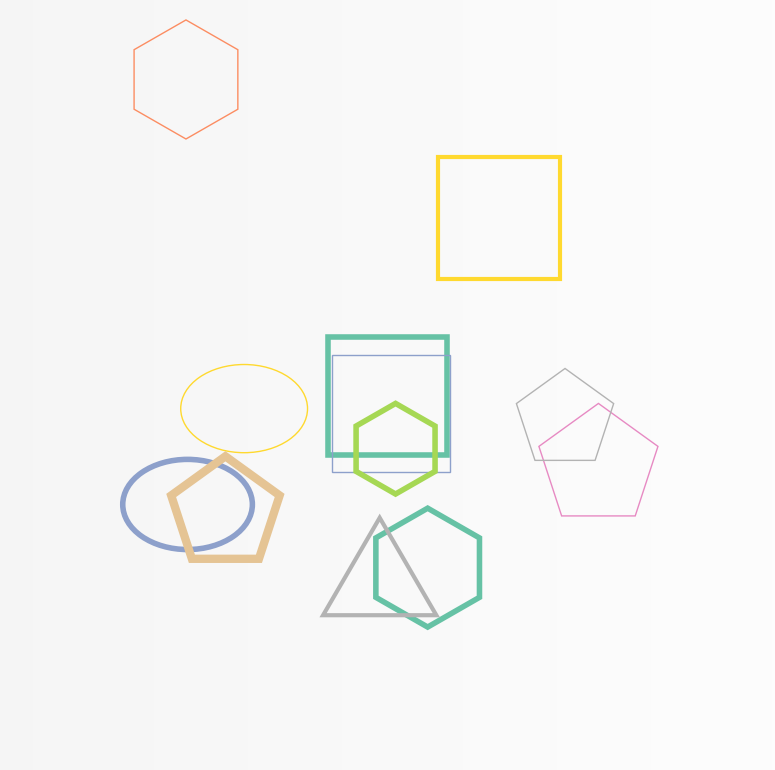[{"shape": "hexagon", "thickness": 2, "radius": 0.39, "center": [0.552, 0.263]}, {"shape": "square", "thickness": 2, "radius": 0.38, "center": [0.5, 0.485]}, {"shape": "hexagon", "thickness": 0.5, "radius": 0.39, "center": [0.24, 0.897]}, {"shape": "square", "thickness": 0.5, "radius": 0.38, "center": [0.504, 0.463]}, {"shape": "oval", "thickness": 2, "radius": 0.42, "center": [0.242, 0.345]}, {"shape": "pentagon", "thickness": 0.5, "radius": 0.4, "center": [0.772, 0.395]}, {"shape": "hexagon", "thickness": 2, "radius": 0.29, "center": [0.51, 0.417]}, {"shape": "oval", "thickness": 0.5, "radius": 0.41, "center": [0.315, 0.469]}, {"shape": "square", "thickness": 1.5, "radius": 0.39, "center": [0.644, 0.717]}, {"shape": "pentagon", "thickness": 3, "radius": 0.37, "center": [0.291, 0.334]}, {"shape": "pentagon", "thickness": 0.5, "radius": 0.33, "center": [0.729, 0.455]}, {"shape": "triangle", "thickness": 1.5, "radius": 0.42, "center": [0.49, 0.243]}]